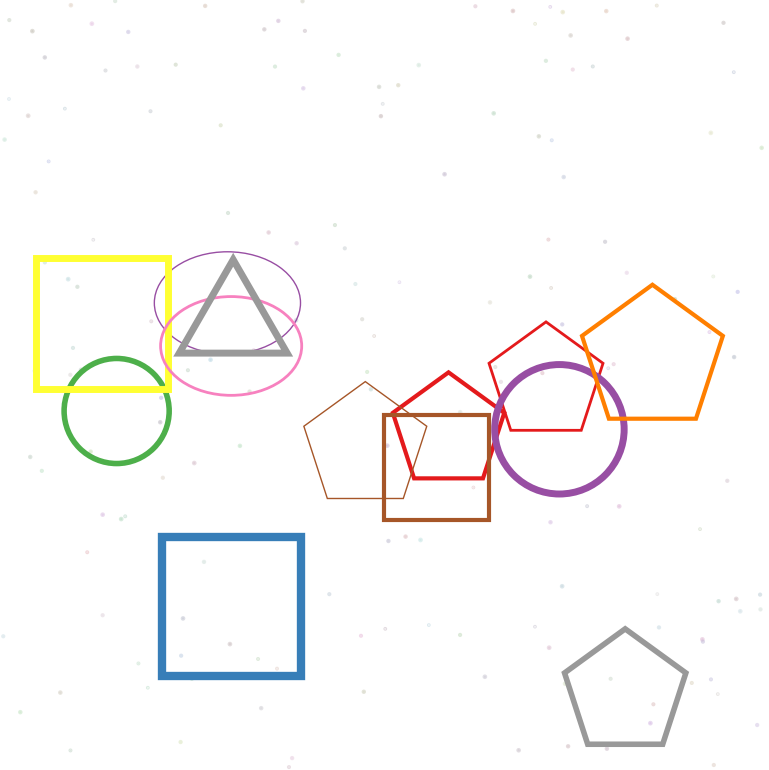[{"shape": "pentagon", "thickness": 1.5, "radius": 0.38, "center": [0.583, 0.44]}, {"shape": "pentagon", "thickness": 1, "radius": 0.39, "center": [0.709, 0.504]}, {"shape": "square", "thickness": 3, "radius": 0.45, "center": [0.3, 0.212]}, {"shape": "circle", "thickness": 2, "radius": 0.34, "center": [0.151, 0.466]}, {"shape": "oval", "thickness": 0.5, "radius": 0.47, "center": [0.295, 0.607]}, {"shape": "circle", "thickness": 2.5, "radius": 0.42, "center": [0.727, 0.442]}, {"shape": "pentagon", "thickness": 1.5, "radius": 0.48, "center": [0.847, 0.534]}, {"shape": "square", "thickness": 2.5, "radius": 0.43, "center": [0.132, 0.58]}, {"shape": "pentagon", "thickness": 0.5, "radius": 0.42, "center": [0.474, 0.42]}, {"shape": "square", "thickness": 1.5, "radius": 0.34, "center": [0.567, 0.393]}, {"shape": "oval", "thickness": 1, "radius": 0.46, "center": [0.3, 0.551]}, {"shape": "pentagon", "thickness": 2, "radius": 0.41, "center": [0.812, 0.1]}, {"shape": "triangle", "thickness": 2.5, "radius": 0.4, "center": [0.303, 0.582]}]